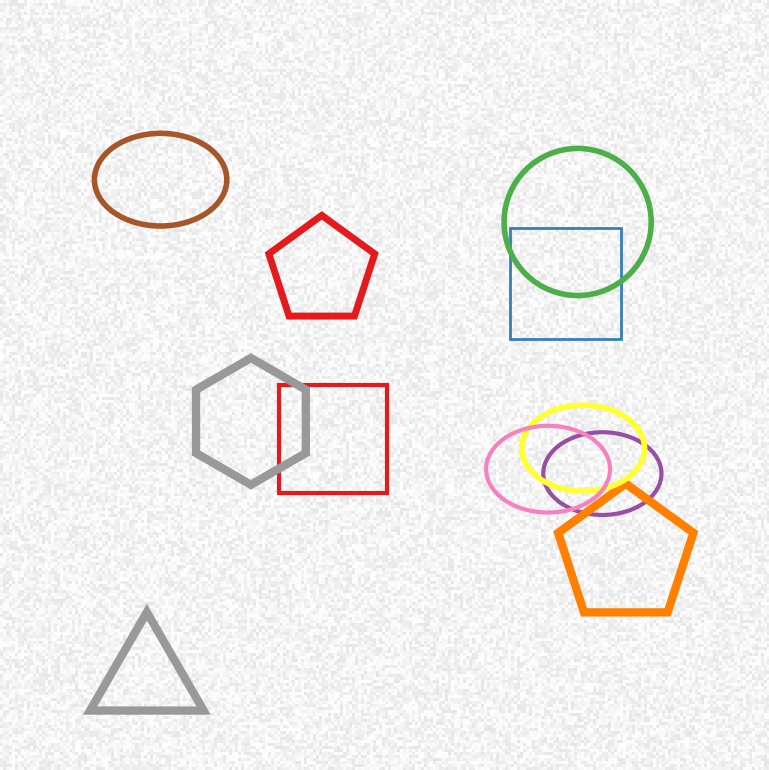[{"shape": "pentagon", "thickness": 2.5, "radius": 0.36, "center": [0.418, 0.648]}, {"shape": "square", "thickness": 1.5, "radius": 0.35, "center": [0.433, 0.43]}, {"shape": "square", "thickness": 1, "radius": 0.36, "center": [0.734, 0.631]}, {"shape": "circle", "thickness": 2, "radius": 0.48, "center": [0.75, 0.712]}, {"shape": "oval", "thickness": 1.5, "radius": 0.38, "center": [0.782, 0.385]}, {"shape": "pentagon", "thickness": 3, "radius": 0.46, "center": [0.813, 0.279]}, {"shape": "oval", "thickness": 2, "radius": 0.4, "center": [0.757, 0.418]}, {"shape": "oval", "thickness": 2, "radius": 0.43, "center": [0.209, 0.767]}, {"shape": "oval", "thickness": 1.5, "radius": 0.4, "center": [0.712, 0.391]}, {"shape": "triangle", "thickness": 3, "radius": 0.43, "center": [0.191, 0.12]}, {"shape": "hexagon", "thickness": 3, "radius": 0.41, "center": [0.326, 0.453]}]